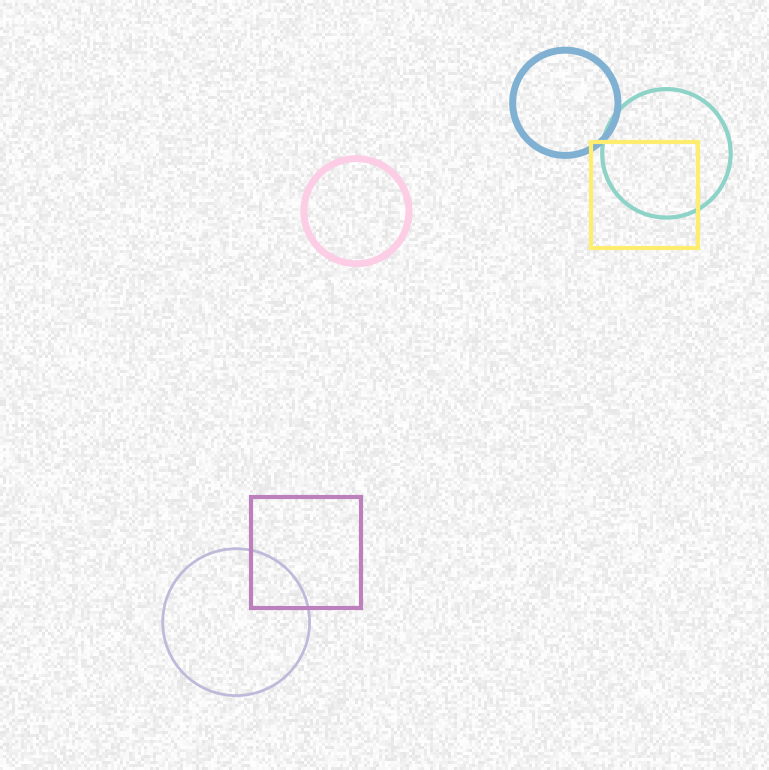[{"shape": "circle", "thickness": 1.5, "radius": 0.42, "center": [0.865, 0.801]}, {"shape": "circle", "thickness": 1, "radius": 0.48, "center": [0.307, 0.192]}, {"shape": "circle", "thickness": 2.5, "radius": 0.34, "center": [0.734, 0.866]}, {"shape": "circle", "thickness": 2.5, "radius": 0.34, "center": [0.463, 0.726]}, {"shape": "square", "thickness": 1.5, "radius": 0.36, "center": [0.397, 0.282]}, {"shape": "square", "thickness": 1.5, "radius": 0.35, "center": [0.837, 0.747]}]